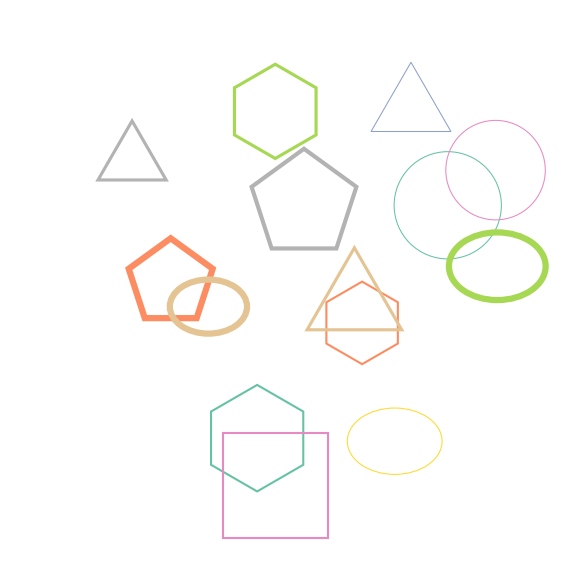[{"shape": "hexagon", "thickness": 1, "radius": 0.46, "center": [0.445, 0.24]}, {"shape": "circle", "thickness": 0.5, "radius": 0.46, "center": [0.775, 0.644]}, {"shape": "pentagon", "thickness": 3, "radius": 0.38, "center": [0.296, 0.51]}, {"shape": "hexagon", "thickness": 1, "radius": 0.36, "center": [0.627, 0.44]}, {"shape": "triangle", "thickness": 0.5, "radius": 0.4, "center": [0.712, 0.811]}, {"shape": "circle", "thickness": 0.5, "radius": 0.43, "center": [0.858, 0.705]}, {"shape": "square", "thickness": 1, "radius": 0.45, "center": [0.477, 0.158]}, {"shape": "hexagon", "thickness": 1.5, "radius": 0.41, "center": [0.477, 0.806]}, {"shape": "oval", "thickness": 3, "radius": 0.42, "center": [0.861, 0.538]}, {"shape": "oval", "thickness": 0.5, "radius": 0.41, "center": [0.683, 0.235]}, {"shape": "oval", "thickness": 3, "radius": 0.33, "center": [0.361, 0.468]}, {"shape": "triangle", "thickness": 1.5, "radius": 0.47, "center": [0.614, 0.475]}, {"shape": "pentagon", "thickness": 2, "radius": 0.48, "center": [0.526, 0.646]}, {"shape": "triangle", "thickness": 1.5, "radius": 0.34, "center": [0.229, 0.722]}]